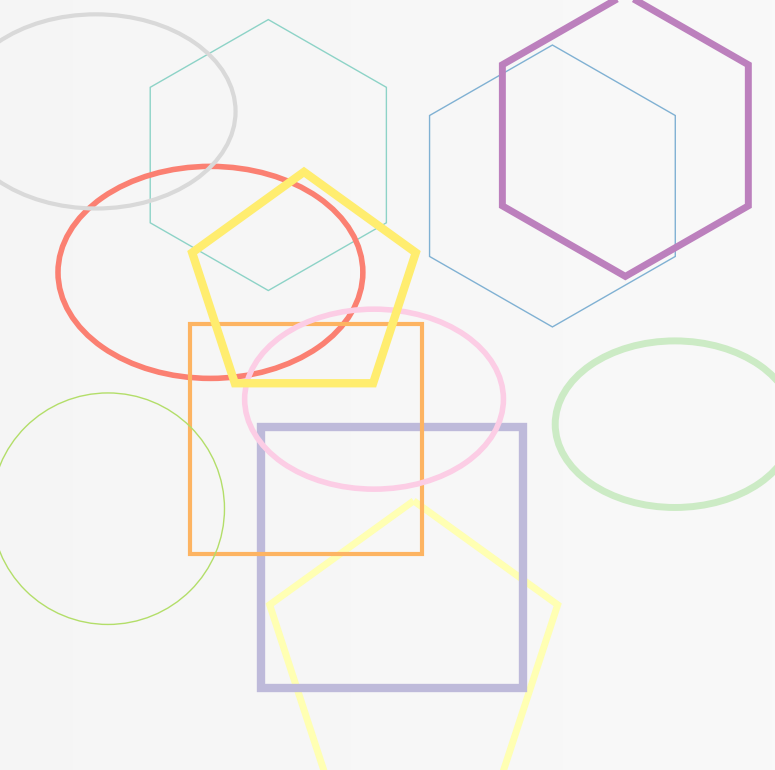[{"shape": "hexagon", "thickness": 0.5, "radius": 0.88, "center": [0.346, 0.799]}, {"shape": "pentagon", "thickness": 2.5, "radius": 0.98, "center": [0.534, 0.154]}, {"shape": "square", "thickness": 3, "radius": 0.85, "center": [0.506, 0.276]}, {"shape": "oval", "thickness": 2, "radius": 0.98, "center": [0.272, 0.646]}, {"shape": "hexagon", "thickness": 0.5, "radius": 0.92, "center": [0.713, 0.758]}, {"shape": "square", "thickness": 1.5, "radius": 0.75, "center": [0.395, 0.43]}, {"shape": "circle", "thickness": 0.5, "radius": 0.75, "center": [0.139, 0.339]}, {"shape": "oval", "thickness": 2, "radius": 0.83, "center": [0.483, 0.482]}, {"shape": "oval", "thickness": 1.5, "radius": 0.9, "center": [0.124, 0.855]}, {"shape": "hexagon", "thickness": 2.5, "radius": 0.92, "center": [0.807, 0.824]}, {"shape": "oval", "thickness": 2.5, "radius": 0.77, "center": [0.871, 0.449]}, {"shape": "pentagon", "thickness": 3, "radius": 0.76, "center": [0.392, 0.625]}]